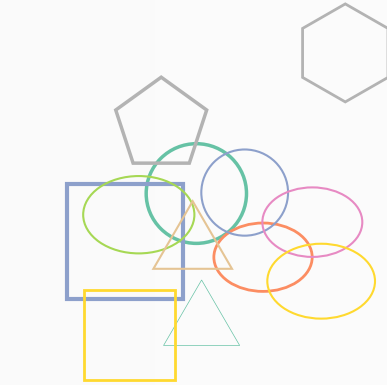[{"shape": "circle", "thickness": 2.5, "radius": 0.65, "center": [0.507, 0.497]}, {"shape": "triangle", "thickness": 0.5, "radius": 0.57, "center": [0.52, 0.159]}, {"shape": "oval", "thickness": 2, "radius": 0.63, "center": [0.679, 0.332]}, {"shape": "square", "thickness": 3, "radius": 0.75, "center": [0.323, 0.372]}, {"shape": "circle", "thickness": 1.5, "radius": 0.56, "center": [0.631, 0.5]}, {"shape": "oval", "thickness": 1.5, "radius": 0.64, "center": [0.806, 0.423]}, {"shape": "oval", "thickness": 1.5, "radius": 0.72, "center": [0.358, 0.442]}, {"shape": "oval", "thickness": 1.5, "radius": 0.69, "center": [0.829, 0.27]}, {"shape": "square", "thickness": 2, "radius": 0.59, "center": [0.333, 0.129]}, {"shape": "triangle", "thickness": 1.5, "radius": 0.59, "center": [0.497, 0.36]}, {"shape": "hexagon", "thickness": 2, "radius": 0.64, "center": [0.891, 0.863]}, {"shape": "pentagon", "thickness": 2.5, "radius": 0.62, "center": [0.416, 0.676]}]